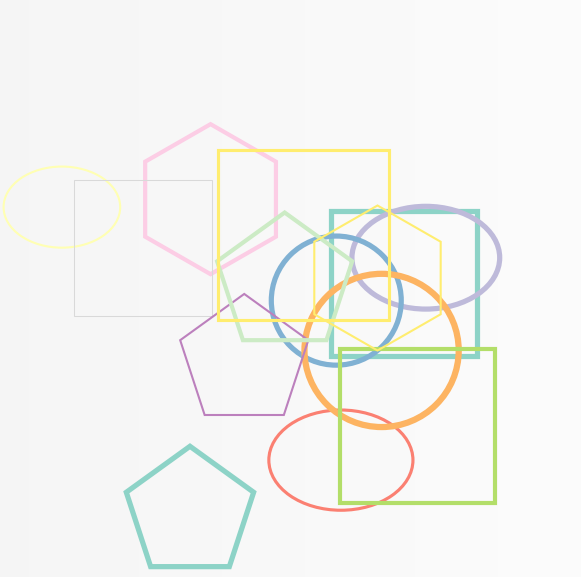[{"shape": "square", "thickness": 2.5, "radius": 0.63, "center": [0.695, 0.508]}, {"shape": "pentagon", "thickness": 2.5, "radius": 0.58, "center": [0.327, 0.111]}, {"shape": "oval", "thickness": 1, "radius": 0.5, "center": [0.106, 0.64]}, {"shape": "oval", "thickness": 2.5, "radius": 0.64, "center": [0.733, 0.553]}, {"shape": "oval", "thickness": 1.5, "radius": 0.62, "center": [0.586, 0.202]}, {"shape": "circle", "thickness": 2.5, "radius": 0.56, "center": [0.579, 0.479]}, {"shape": "circle", "thickness": 3, "radius": 0.66, "center": [0.657, 0.392]}, {"shape": "square", "thickness": 2, "radius": 0.67, "center": [0.719, 0.261]}, {"shape": "hexagon", "thickness": 2, "radius": 0.65, "center": [0.362, 0.654]}, {"shape": "square", "thickness": 0.5, "radius": 0.59, "center": [0.246, 0.57]}, {"shape": "pentagon", "thickness": 1, "radius": 0.58, "center": [0.42, 0.374]}, {"shape": "pentagon", "thickness": 2, "radius": 0.61, "center": [0.49, 0.509]}, {"shape": "hexagon", "thickness": 1, "radius": 0.63, "center": [0.649, 0.518]}, {"shape": "square", "thickness": 1.5, "radius": 0.74, "center": [0.522, 0.592]}]